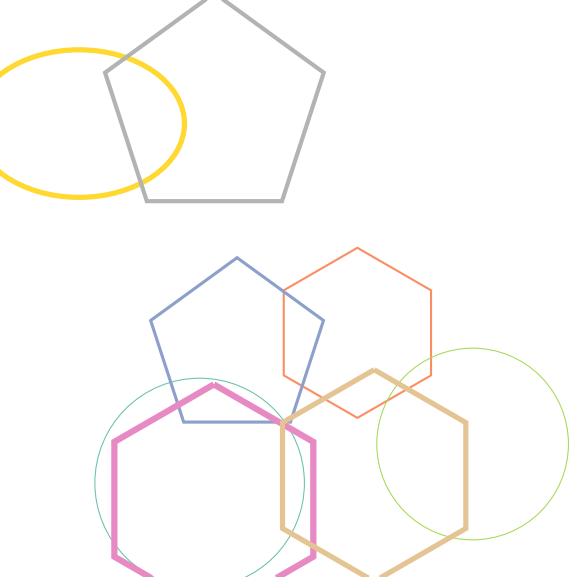[{"shape": "circle", "thickness": 0.5, "radius": 0.91, "center": [0.346, 0.163]}, {"shape": "hexagon", "thickness": 1, "radius": 0.74, "center": [0.619, 0.423]}, {"shape": "pentagon", "thickness": 1.5, "radius": 0.79, "center": [0.411, 0.396]}, {"shape": "hexagon", "thickness": 3, "radius": 0.99, "center": [0.37, 0.135]}, {"shape": "circle", "thickness": 0.5, "radius": 0.83, "center": [0.818, 0.23]}, {"shape": "oval", "thickness": 2.5, "radius": 0.91, "center": [0.137, 0.785]}, {"shape": "hexagon", "thickness": 2.5, "radius": 0.92, "center": [0.648, 0.176]}, {"shape": "pentagon", "thickness": 2, "radius": 1.0, "center": [0.371, 0.812]}]